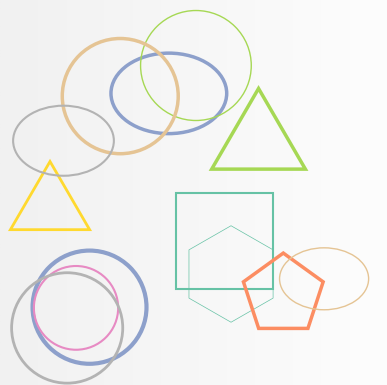[{"shape": "square", "thickness": 1.5, "radius": 0.63, "center": [0.58, 0.374]}, {"shape": "hexagon", "thickness": 0.5, "radius": 0.63, "center": [0.596, 0.288]}, {"shape": "pentagon", "thickness": 2.5, "radius": 0.54, "center": [0.731, 0.235]}, {"shape": "oval", "thickness": 2.5, "radius": 0.75, "center": [0.436, 0.757]}, {"shape": "circle", "thickness": 3, "radius": 0.74, "center": [0.231, 0.202]}, {"shape": "circle", "thickness": 1.5, "radius": 0.54, "center": [0.196, 0.2]}, {"shape": "triangle", "thickness": 2.5, "radius": 0.7, "center": [0.667, 0.631]}, {"shape": "circle", "thickness": 1, "radius": 0.71, "center": [0.506, 0.83]}, {"shape": "triangle", "thickness": 2, "radius": 0.59, "center": [0.129, 0.462]}, {"shape": "oval", "thickness": 1, "radius": 0.57, "center": [0.836, 0.276]}, {"shape": "circle", "thickness": 2.5, "radius": 0.75, "center": [0.31, 0.75]}, {"shape": "circle", "thickness": 2, "radius": 0.72, "center": [0.173, 0.148]}, {"shape": "oval", "thickness": 1.5, "radius": 0.65, "center": [0.164, 0.634]}]